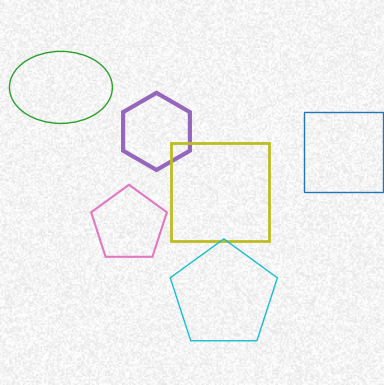[{"shape": "square", "thickness": 1, "radius": 0.51, "center": [0.892, 0.605]}, {"shape": "oval", "thickness": 1, "radius": 0.67, "center": [0.158, 0.773]}, {"shape": "hexagon", "thickness": 3, "radius": 0.5, "center": [0.407, 0.659]}, {"shape": "pentagon", "thickness": 1.5, "radius": 0.52, "center": [0.335, 0.417]}, {"shape": "square", "thickness": 2, "radius": 0.64, "center": [0.572, 0.501]}, {"shape": "pentagon", "thickness": 1, "radius": 0.73, "center": [0.581, 0.233]}]